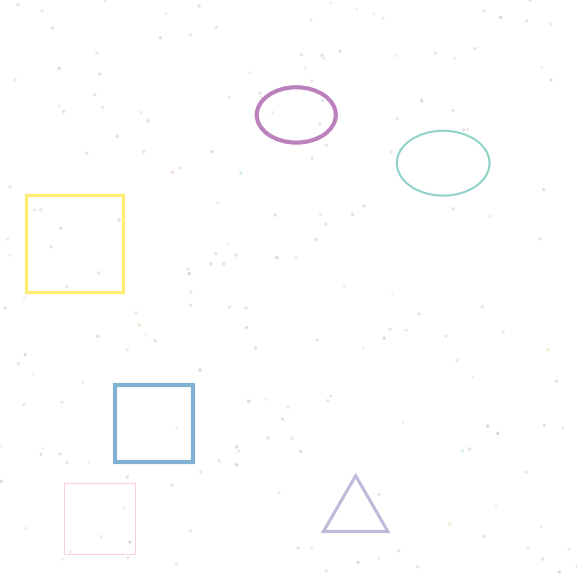[{"shape": "oval", "thickness": 1, "radius": 0.4, "center": [0.767, 0.717]}, {"shape": "triangle", "thickness": 1.5, "radius": 0.32, "center": [0.616, 0.111]}, {"shape": "square", "thickness": 2, "radius": 0.33, "center": [0.267, 0.266]}, {"shape": "square", "thickness": 0.5, "radius": 0.31, "center": [0.173, 0.101]}, {"shape": "oval", "thickness": 2, "radius": 0.34, "center": [0.513, 0.8]}, {"shape": "square", "thickness": 1.5, "radius": 0.42, "center": [0.129, 0.577]}]